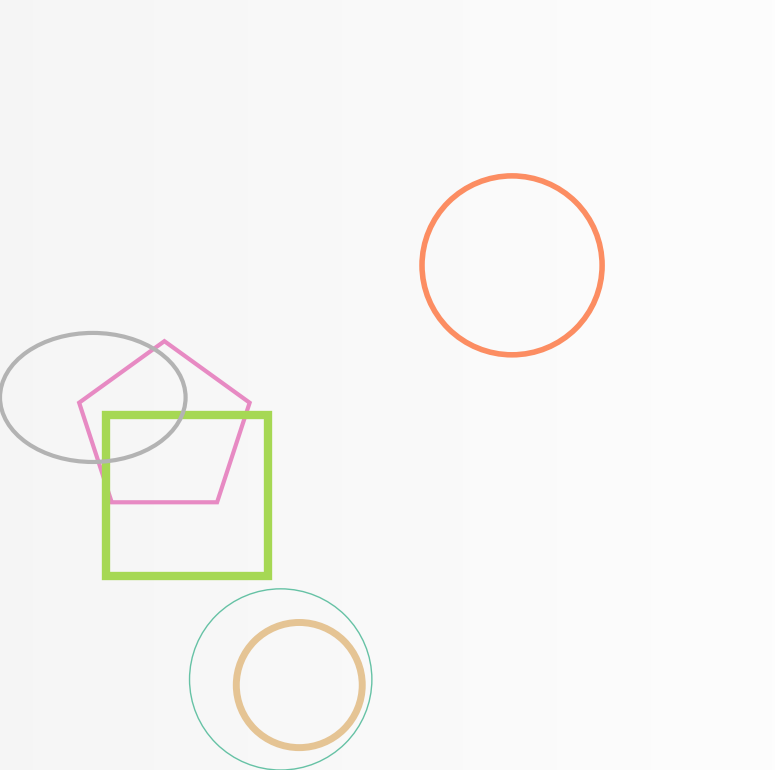[{"shape": "circle", "thickness": 0.5, "radius": 0.59, "center": [0.362, 0.118]}, {"shape": "circle", "thickness": 2, "radius": 0.58, "center": [0.661, 0.655]}, {"shape": "pentagon", "thickness": 1.5, "radius": 0.58, "center": [0.212, 0.441]}, {"shape": "square", "thickness": 3, "radius": 0.52, "center": [0.241, 0.357]}, {"shape": "circle", "thickness": 2.5, "radius": 0.41, "center": [0.386, 0.11]}, {"shape": "oval", "thickness": 1.5, "radius": 0.6, "center": [0.12, 0.484]}]